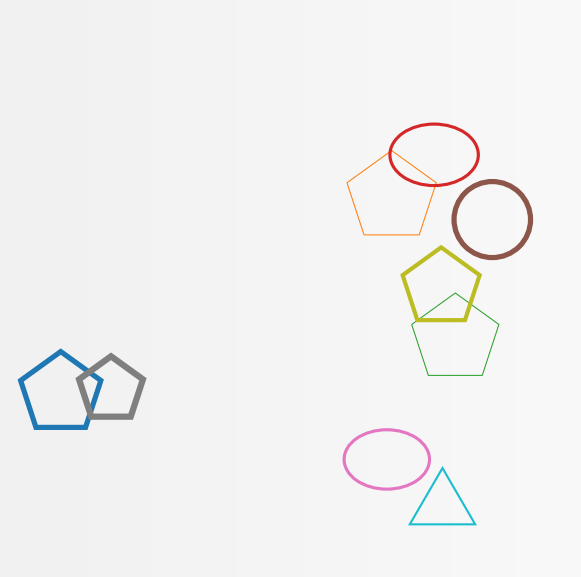[{"shape": "pentagon", "thickness": 2.5, "radius": 0.36, "center": [0.105, 0.318]}, {"shape": "pentagon", "thickness": 0.5, "radius": 0.4, "center": [0.674, 0.658]}, {"shape": "pentagon", "thickness": 0.5, "radius": 0.39, "center": [0.783, 0.413]}, {"shape": "oval", "thickness": 1.5, "radius": 0.38, "center": [0.747, 0.731]}, {"shape": "circle", "thickness": 2.5, "radius": 0.33, "center": [0.847, 0.619]}, {"shape": "oval", "thickness": 1.5, "radius": 0.37, "center": [0.665, 0.204]}, {"shape": "pentagon", "thickness": 3, "radius": 0.29, "center": [0.191, 0.324]}, {"shape": "pentagon", "thickness": 2, "radius": 0.35, "center": [0.759, 0.501]}, {"shape": "triangle", "thickness": 1, "radius": 0.32, "center": [0.761, 0.124]}]